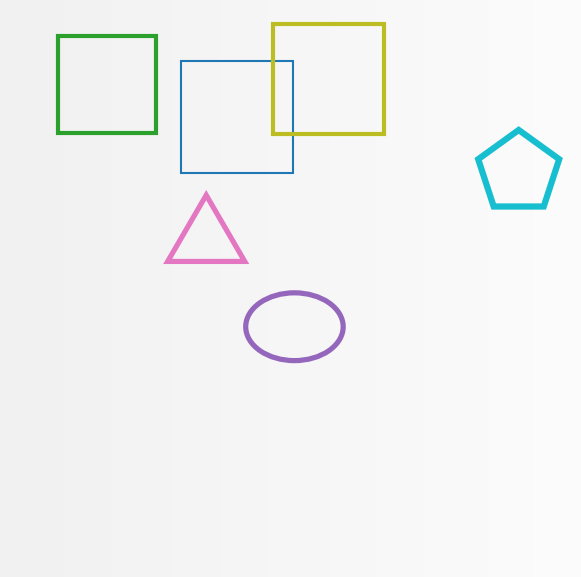[{"shape": "square", "thickness": 1, "radius": 0.48, "center": [0.407, 0.797]}, {"shape": "square", "thickness": 2, "radius": 0.42, "center": [0.184, 0.853]}, {"shape": "oval", "thickness": 2.5, "radius": 0.42, "center": [0.507, 0.433]}, {"shape": "triangle", "thickness": 2.5, "radius": 0.38, "center": [0.355, 0.585]}, {"shape": "square", "thickness": 2, "radius": 0.48, "center": [0.565, 0.862]}, {"shape": "pentagon", "thickness": 3, "radius": 0.37, "center": [0.892, 0.701]}]